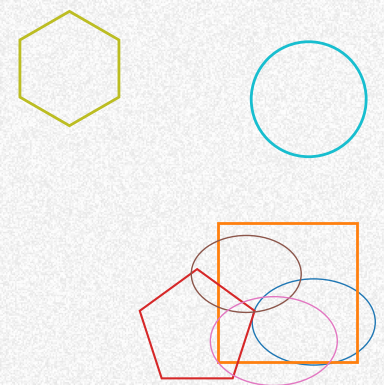[{"shape": "oval", "thickness": 1, "radius": 0.8, "center": [0.815, 0.164]}, {"shape": "square", "thickness": 2, "radius": 0.9, "center": [0.746, 0.239]}, {"shape": "pentagon", "thickness": 1.5, "radius": 0.78, "center": [0.512, 0.144]}, {"shape": "oval", "thickness": 1, "radius": 0.71, "center": [0.64, 0.288]}, {"shape": "oval", "thickness": 1, "radius": 0.82, "center": [0.711, 0.114]}, {"shape": "hexagon", "thickness": 2, "radius": 0.74, "center": [0.18, 0.822]}, {"shape": "circle", "thickness": 2, "radius": 0.75, "center": [0.802, 0.742]}]